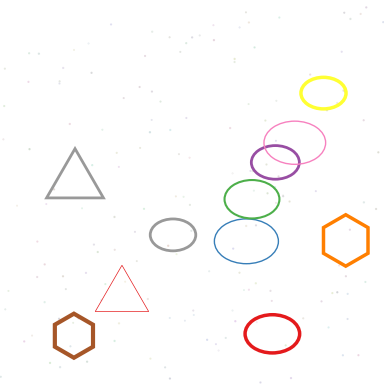[{"shape": "triangle", "thickness": 0.5, "radius": 0.4, "center": [0.317, 0.231]}, {"shape": "oval", "thickness": 2.5, "radius": 0.35, "center": [0.707, 0.133]}, {"shape": "oval", "thickness": 1, "radius": 0.42, "center": [0.64, 0.373]}, {"shape": "oval", "thickness": 1.5, "radius": 0.36, "center": [0.654, 0.482]}, {"shape": "oval", "thickness": 2, "radius": 0.31, "center": [0.715, 0.578]}, {"shape": "hexagon", "thickness": 2.5, "radius": 0.33, "center": [0.898, 0.375]}, {"shape": "oval", "thickness": 2.5, "radius": 0.29, "center": [0.84, 0.758]}, {"shape": "hexagon", "thickness": 3, "radius": 0.29, "center": [0.192, 0.128]}, {"shape": "oval", "thickness": 1, "radius": 0.4, "center": [0.766, 0.629]}, {"shape": "triangle", "thickness": 2, "radius": 0.43, "center": [0.195, 0.529]}, {"shape": "oval", "thickness": 2, "radius": 0.3, "center": [0.449, 0.39]}]